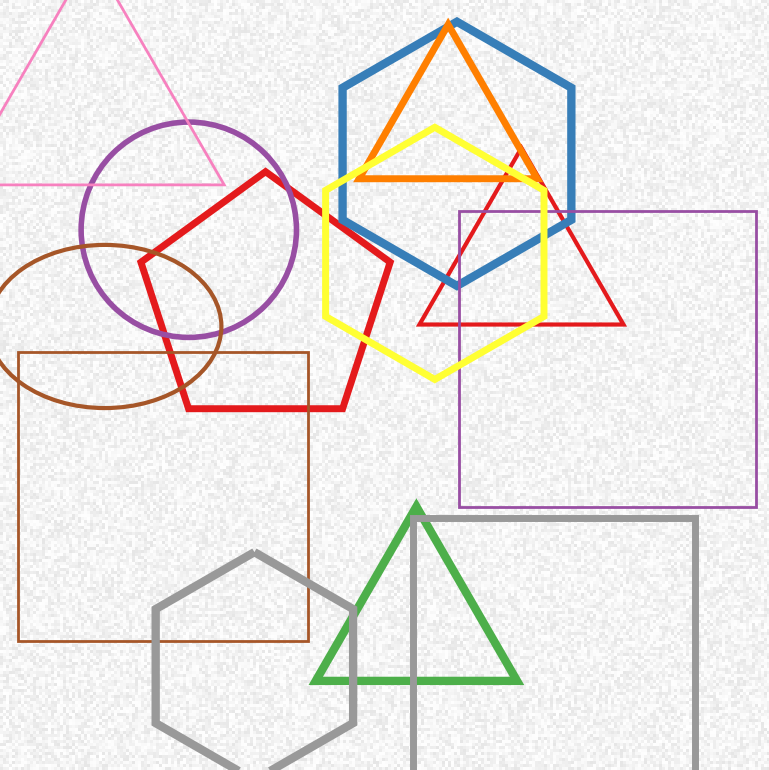[{"shape": "pentagon", "thickness": 2.5, "radius": 0.85, "center": [0.345, 0.607]}, {"shape": "triangle", "thickness": 1.5, "radius": 0.76, "center": [0.677, 0.655]}, {"shape": "hexagon", "thickness": 3, "radius": 0.86, "center": [0.593, 0.8]}, {"shape": "triangle", "thickness": 3, "radius": 0.75, "center": [0.541, 0.191]}, {"shape": "square", "thickness": 1, "radius": 0.96, "center": [0.789, 0.534]}, {"shape": "circle", "thickness": 2, "radius": 0.7, "center": [0.245, 0.702]}, {"shape": "triangle", "thickness": 2.5, "radius": 0.67, "center": [0.582, 0.835]}, {"shape": "hexagon", "thickness": 2.5, "radius": 0.82, "center": [0.565, 0.671]}, {"shape": "oval", "thickness": 1.5, "radius": 0.76, "center": [0.136, 0.576]}, {"shape": "square", "thickness": 1, "radius": 0.94, "center": [0.212, 0.356]}, {"shape": "triangle", "thickness": 1, "radius": 0.99, "center": [0.119, 0.859]}, {"shape": "square", "thickness": 2.5, "radius": 0.91, "center": [0.72, 0.144]}, {"shape": "hexagon", "thickness": 3, "radius": 0.74, "center": [0.33, 0.135]}]